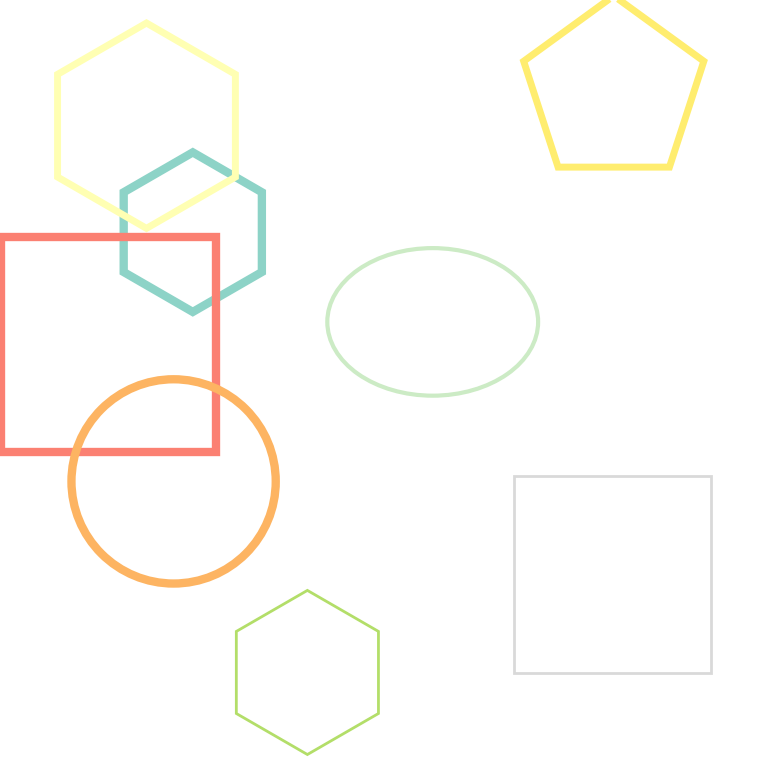[{"shape": "hexagon", "thickness": 3, "radius": 0.52, "center": [0.25, 0.699]}, {"shape": "hexagon", "thickness": 2.5, "radius": 0.67, "center": [0.19, 0.837]}, {"shape": "square", "thickness": 3, "radius": 0.7, "center": [0.141, 0.553]}, {"shape": "circle", "thickness": 3, "radius": 0.66, "center": [0.225, 0.375]}, {"shape": "hexagon", "thickness": 1, "radius": 0.53, "center": [0.399, 0.127]}, {"shape": "square", "thickness": 1, "radius": 0.64, "center": [0.796, 0.254]}, {"shape": "oval", "thickness": 1.5, "radius": 0.68, "center": [0.562, 0.582]}, {"shape": "pentagon", "thickness": 2.5, "radius": 0.61, "center": [0.797, 0.882]}]